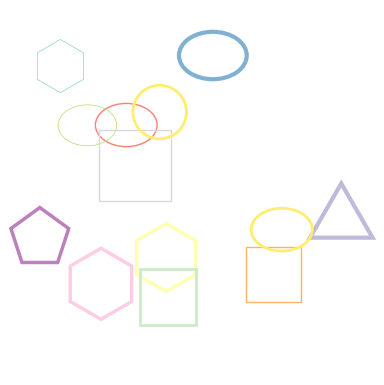[{"shape": "hexagon", "thickness": 0.5, "radius": 0.35, "center": [0.157, 0.828]}, {"shape": "hexagon", "thickness": 2.5, "radius": 0.44, "center": [0.432, 0.331]}, {"shape": "triangle", "thickness": 3, "radius": 0.47, "center": [0.886, 0.43]}, {"shape": "oval", "thickness": 1, "radius": 0.4, "center": [0.328, 0.675]}, {"shape": "oval", "thickness": 3, "radius": 0.44, "center": [0.553, 0.856]}, {"shape": "square", "thickness": 1, "radius": 0.36, "center": [0.71, 0.287]}, {"shape": "oval", "thickness": 0.5, "radius": 0.38, "center": [0.227, 0.674]}, {"shape": "hexagon", "thickness": 2.5, "radius": 0.46, "center": [0.262, 0.263]}, {"shape": "square", "thickness": 1, "radius": 0.46, "center": [0.351, 0.57]}, {"shape": "pentagon", "thickness": 2.5, "radius": 0.39, "center": [0.103, 0.382]}, {"shape": "square", "thickness": 2, "radius": 0.36, "center": [0.436, 0.229]}, {"shape": "oval", "thickness": 2, "radius": 0.4, "center": [0.732, 0.403]}, {"shape": "circle", "thickness": 2, "radius": 0.35, "center": [0.415, 0.709]}]